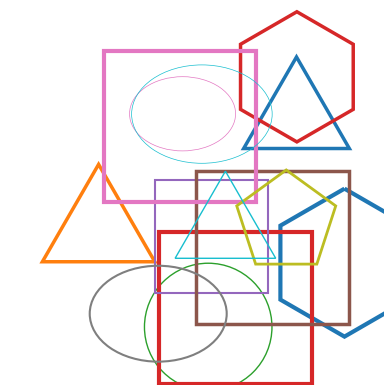[{"shape": "hexagon", "thickness": 3, "radius": 0.96, "center": [0.895, 0.318]}, {"shape": "triangle", "thickness": 2.5, "radius": 0.79, "center": [0.77, 0.694]}, {"shape": "triangle", "thickness": 2.5, "radius": 0.84, "center": [0.256, 0.404]}, {"shape": "circle", "thickness": 1, "radius": 0.83, "center": [0.541, 0.151]}, {"shape": "square", "thickness": 3, "radius": 0.99, "center": [0.612, 0.2]}, {"shape": "hexagon", "thickness": 2.5, "radius": 0.85, "center": [0.771, 0.8]}, {"shape": "square", "thickness": 1.5, "radius": 0.74, "center": [0.549, 0.386]}, {"shape": "square", "thickness": 2.5, "radius": 0.99, "center": [0.708, 0.357]}, {"shape": "oval", "thickness": 0.5, "radius": 0.69, "center": [0.474, 0.704]}, {"shape": "square", "thickness": 3, "radius": 0.98, "center": [0.467, 0.671]}, {"shape": "oval", "thickness": 1.5, "radius": 0.89, "center": [0.411, 0.185]}, {"shape": "pentagon", "thickness": 2, "radius": 0.68, "center": [0.743, 0.423]}, {"shape": "oval", "thickness": 0.5, "radius": 0.91, "center": [0.524, 0.704]}, {"shape": "triangle", "thickness": 1, "radius": 0.75, "center": [0.585, 0.405]}]